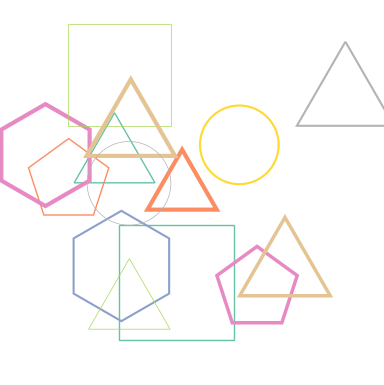[{"shape": "square", "thickness": 1, "radius": 0.75, "center": [0.457, 0.266]}, {"shape": "triangle", "thickness": 1, "radius": 0.61, "center": [0.298, 0.586]}, {"shape": "pentagon", "thickness": 1, "radius": 0.55, "center": [0.178, 0.53]}, {"shape": "triangle", "thickness": 3, "radius": 0.52, "center": [0.473, 0.507]}, {"shape": "hexagon", "thickness": 1.5, "radius": 0.72, "center": [0.315, 0.309]}, {"shape": "hexagon", "thickness": 3, "radius": 0.66, "center": [0.118, 0.597]}, {"shape": "pentagon", "thickness": 2.5, "radius": 0.55, "center": [0.668, 0.25]}, {"shape": "triangle", "thickness": 0.5, "radius": 0.61, "center": [0.336, 0.206]}, {"shape": "square", "thickness": 0.5, "radius": 0.67, "center": [0.311, 0.806]}, {"shape": "circle", "thickness": 1.5, "radius": 0.51, "center": [0.622, 0.624]}, {"shape": "triangle", "thickness": 2.5, "radius": 0.68, "center": [0.74, 0.3]}, {"shape": "triangle", "thickness": 3, "radius": 0.66, "center": [0.34, 0.661]}, {"shape": "circle", "thickness": 0.5, "radius": 0.54, "center": [0.335, 0.524]}, {"shape": "triangle", "thickness": 1.5, "radius": 0.73, "center": [0.897, 0.746]}]